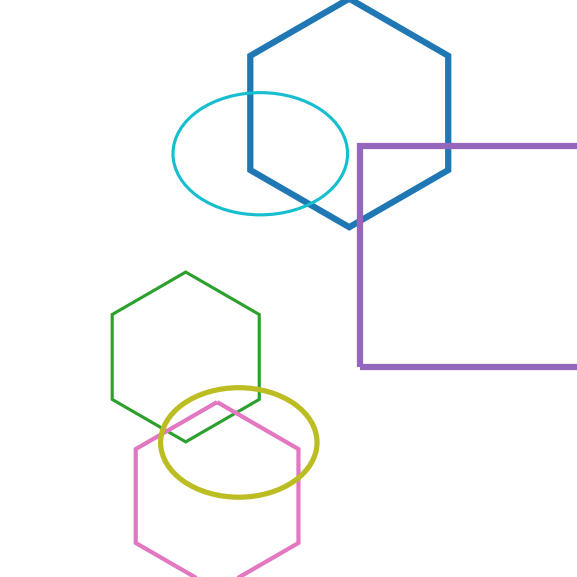[{"shape": "hexagon", "thickness": 3, "radius": 0.99, "center": [0.605, 0.804]}, {"shape": "hexagon", "thickness": 1.5, "radius": 0.74, "center": [0.322, 0.381]}, {"shape": "square", "thickness": 3, "radius": 0.95, "center": [0.814, 0.555]}, {"shape": "hexagon", "thickness": 2, "radius": 0.81, "center": [0.376, 0.14]}, {"shape": "oval", "thickness": 2.5, "radius": 0.68, "center": [0.414, 0.233]}, {"shape": "oval", "thickness": 1.5, "radius": 0.76, "center": [0.451, 0.733]}]